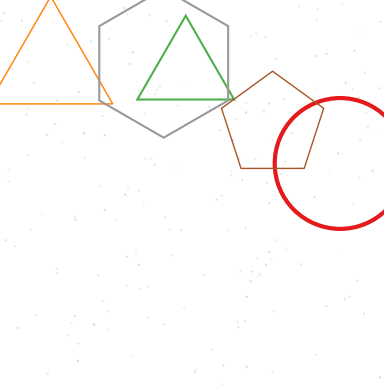[{"shape": "circle", "thickness": 3, "radius": 0.85, "center": [0.883, 0.575]}, {"shape": "triangle", "thickness": 1.5, "radius": 0.73, "center": [0.482, 0.814]}, {"shape": "triangle", "thickness": 1, "radius": 0.93, "center": [0.132, 0.823]}, {"shape": "pentagon", "thickness": 1, "radius": 0.7, "center": [0.708, 0.675]}, {"shape": "hexagon", "thickness": 1.5, "radius": 0.97, "center": [0.425, 0.836]}]